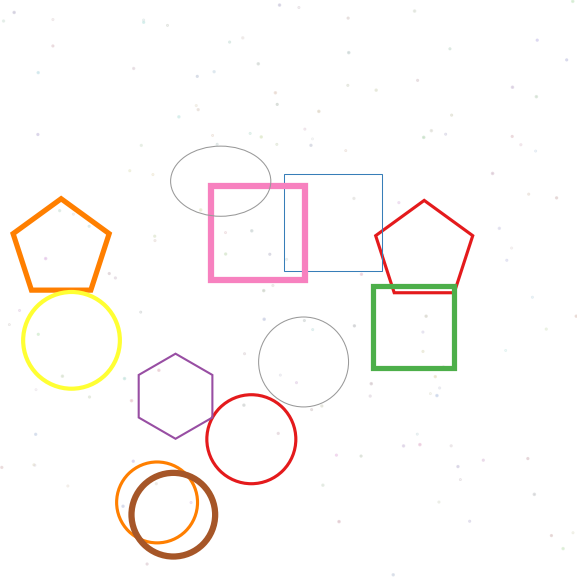[{"shape": "pentagon", "thickness": 1.5, "radius": 0.44, "center": [0.735, 0.564]}, {"shape": "circle", "thickness": 1.5, "radius": 0.39, "center": [0.435, 0.239]}, {"shape": "square", "thickness": 0.5, "radius": 0.42, "center": [0.577, 0.615]}, {"shape": "square", "thickness": 2.5, "radius": 0.35, "center": [0.716, 0.433]}, {"shape": "hexagon", "thickness": 1, "radius": 0.37, "center": [0.304, 0.313]}, {"shape": "pentagon", "thickness": 2.5, "radius": 0.44, "center": [0.106, 0.567]}, {"shape": "circle", "thickness": 1.5, "radius": 0.35, "center": [0.272, 0.129]}, {"shape": "circle", "thickness": 2, "radius": 0.42, "center": [0.124, 0.41]}, {"shape": "circle", "thickness": 3, "radius": 0.36, "center": [0.3, 0.108]}, {"shape": "square", "thickness": 3, "radius": 0.41, "center": [0.447, 0.596]}, {"shape": "circle", "thickness": 0.5, "radius": 0.39, "center": [0.526, 0.372]}, {"shape": "oval", "thickness": 0.5, "radius": 0.43, "center": [0.382, 0.685]}]